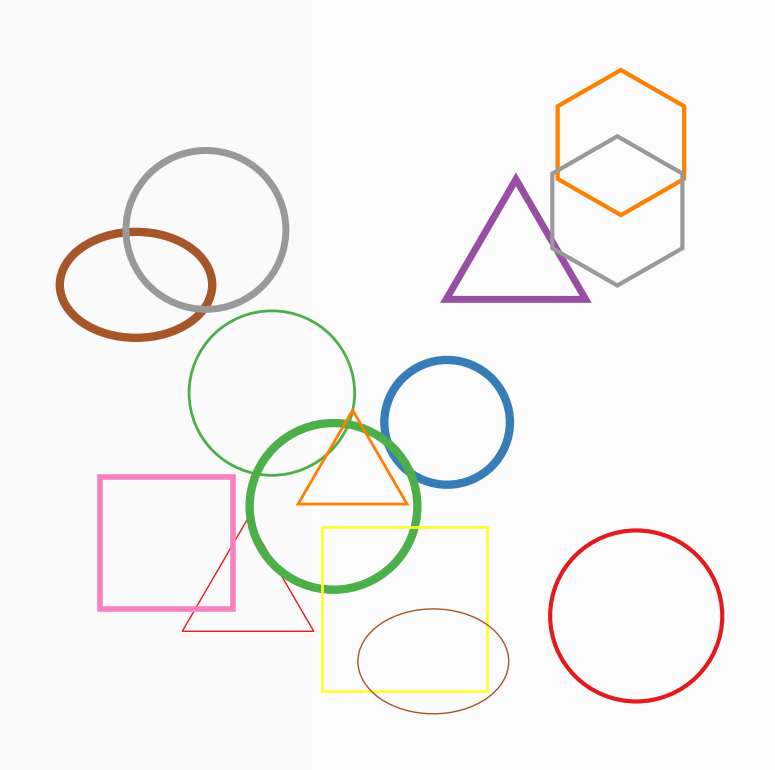[{"shape": "circle", "thickness": 1.5, "radius": 0.56, "center": [0.821, 0.2]}, {"shape": "triangle", "thickness": 0.5, "radius": 0.49, "center": [0.32, 0.229]}, {"shape": "circle", "thickness": 3, "radius": 0.41, "center": [0.577, 0.452]}, {"shape": "circle", "thickness": 1, "radius": 0.53, "center": [0.351, 0.49]}, {"shape": "circle", "thickness": 3, "radius": 0.54, "center": [0.43, 0.342]}, {"shape": "triangle", "thickness": 2.5, "radius": 0.52, "center": [0.666, 0.663]}, {"shape": "hexagon", "thickness": 1.5, "radius": 0.47, "center": [0.801, 0.815]}, {"shape": "triangle", "thickness": 1, "radius": 0.41, "center": [0.455, 0.386]}, {"shape": "square", "thickness": 1, "radius": 0.53, "center": [0.522, 0.209]}, {"shape": "oval", "thickness": 3, "radius": 0.49, "center": [0.175, 0.63]}, {"shape": "oval", "thickness": 0.5, "radius": 0.49, "center": [0.559, 0.141]}, {"shape": "square", "thickness": 2, "radius": 0.43, "center": [0.215, 0.295]}, {"shape": "hexagon", "thickness": 1.5, "radius": 0.48, "center": [0.797, 0.726]}, {"shape": "circle", "thickness": 2.5, "radius": 0.52, "center": [0.266, 0.701]}]